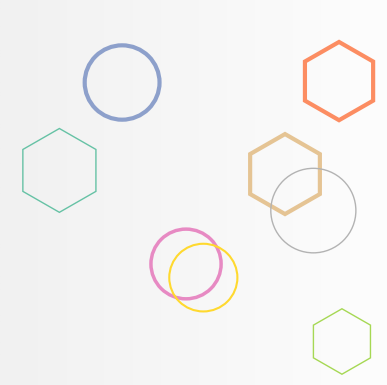[{"shape": "hexagon", "thickness": 1, "radius": 0.54, "center": [0.153, 0.557]}, {"shape": "hexagon", "thickness": 3, "radius": 0.51, "center": [0.875, 0.789]}, {"shape": "circle", "thickness": 3, "radius": 0.48, "center": [0.315, 0.786]}, {"shape": "circle", "thickness": 2.5, "radius": 0.45, "center": [0.48, 0.314]}, {"shape": "hexagon", "thickness": 1, "radius": 0.42, "center": [0.882, 0.113]}, {"shape": "circle", "thickness": 1.5, "radius": 0.44, "center": [0.525, 0.279]}, {"shape": "hexagon", "thickness": 3, "radius": 0.52, "center": [0.735, 0.548]}, {"shape": "circle", "thickness": 1, "radius": 0.55, "center": [0.809, 0.453]}]